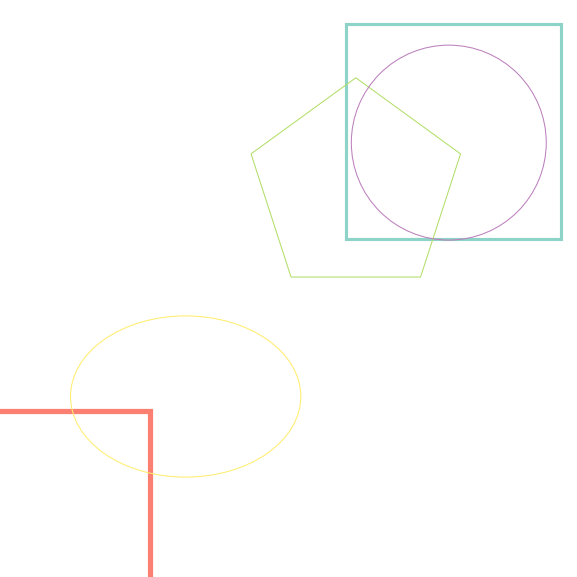[{"shape": "square", "thickness": 1.5, "radius": 0.93, "center": [0.785, 0.772]}, {"shape": "square", "thickness": 2.5, "radius": 0.72, "center": [0.115, 0.142]}, {"shape": "pentagon", "thickness": 0.5, "radius": 0.95, "center": [0.616, 0.674]}, {"shape": "circle", "thickness": 0.5, "radius": 0.84, "center": [0.777, 0.752]}, {"shape": "oval", "thickness": 0.5, "radius": 1.0, "center": [0.321, 0.313]}]